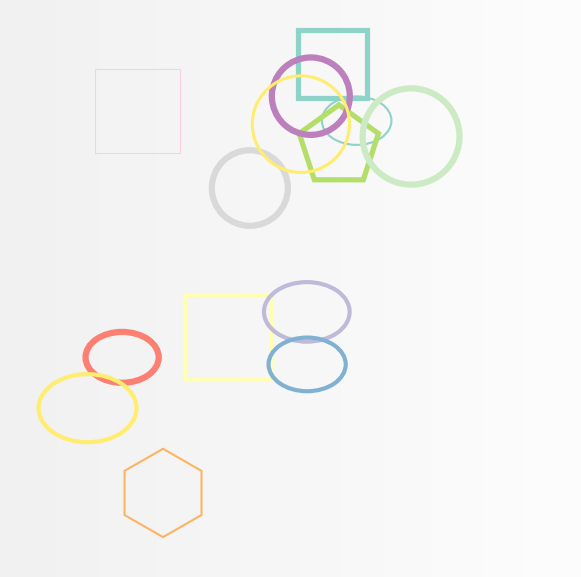[{"shape": "oval", "thickness": 1, "radius": 0.3, "center": [0.614, 0.79]}, {"shape": "square", "thickness": 2.5, "radius": 0.3, "center": [0.573, 0.888]}, {"shape": "square", "thickness": 2, "radius": 0.37, "center": [0.393, 0.415]}, {"shape": "oval", "thickness": 2, "radius": 0.37, "center": [0.528, 0.459]}, {"shape": "oval", "thickness": 3, "radius": 0.31, "center": [0.21, 0.38]}, {"shape": "oval", "thickness": 2, "radius": 0.33, "center": [0.528, 0.368]}, {"shape": "hexagon", "thickness": 1, "radius": 0.38, "center": [0.28, 0.146]}, {"shape": "pentagon", "thickness": 2.5, "radius": 0.36, "center": [0.583, 0.746]}, {"shape": "square", "thickness": 0.5, "radius": 0.37, "center": [0.236, 0.807]}, {"shape": "circle", "thickness": 3, "radius": 0.33, "center": [0.43, 0.674]}, {"shape": "circle", "thickness": 3, "radius": 0.34, "center": [0.535, 0.833]}, {"shape": "circle", "thickness": 3, "radius": 0.42, "center": [0.707, 0.763]}, {"shape": "circle", "thickness": 1.5, "radius": 0.42, "center": [0.518, 0.784]}, {"shape": "oval", "thickness": 2, "radius": 0.42, "center": [0.151, 0.292]}]